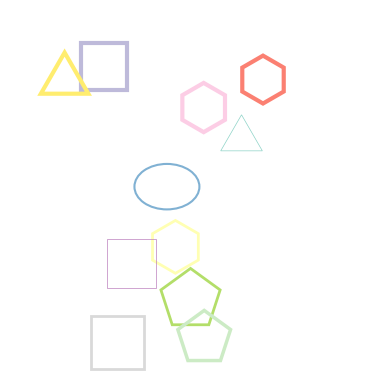[{"shape": "triangle", "thickness": 0.5, "radius": 0.31, "center": [0.627, 0.639]}, {"shape": "hexagon", "thickness": 2, "radius": 0.34, "center": [0.456, 0.359]}, {"shape": "square", "thickness": 3, "radius": 0.3, "center": [0.27, 0.828]}, {"shape": "hexagon", "thickness": 3, "radius": 0.31, "center": [0.683, 0.793]}, {"shape": "oval", "thickness": 1.5, "radius": 0.42, "center": [0.434, 0.515]}, {"shape": "pentagon", "thickness": 2, "radius": 0.4, "center": [0.495, 0.222]}, {"shape": "hexagon", "thickness": 3, "radius": 0.32, "center": [0.529, 0.721]}, {"shape": "square", "thickness": 2, "radius": 0.35, "center": [0.306, 0.111]}, {"shape": "square", "thickness": 0.5, "radius": 0.32, "center": [0.341, 0.316]}, {"shape": "pentagon", "thickness": 2.5, "radius": 0.36, "center": [0.53, 0.122]}, {"shape": "triangle", "thickness": 3, "radius": 0.36, "center": [0.168, 0.792]}]